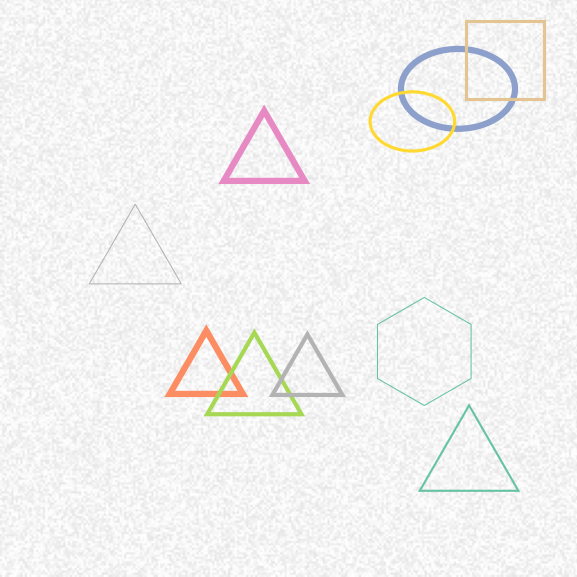[{"shape": "triangle", "thickness": 1, "radius": 0.49, "center": [0.812, 0.199]}, {"shape": "hexagon", "thickness": 0.5, "radius": 0.47, "center": [0.735, 0.391]}, {"shape": "triangle", "thickness": 3, "radius": 0.37, "center": [0.357, 0.354]}, {"shape": "oval", "thickness": 3, "radius": 0.49, "center": [0.793, 0.845]}, {"shape": "triangle", "thickness": 3, "radius": 0.4, "center": [0.457, 0.726]}, {"shape": "triangle", "thickness": 2, "radius": 0.47, "center": [0.44, 0.329]}, {"shape": "oval", "thickness": 1.5, "radius": 0.37, "center": [0.714, 0.789]}, {"shape": "square", "thickness": 1.5, "radius": 0.34, "center": [0.875, 0.895]}, {"shape": "triangle", "thickness": 2, "radius": 0.35, "center": [0.532, 0.35]}, {"shape": "triangle", "thickness": 0.5, "radius": 0.46, "center": [0.234, 0.554]}]